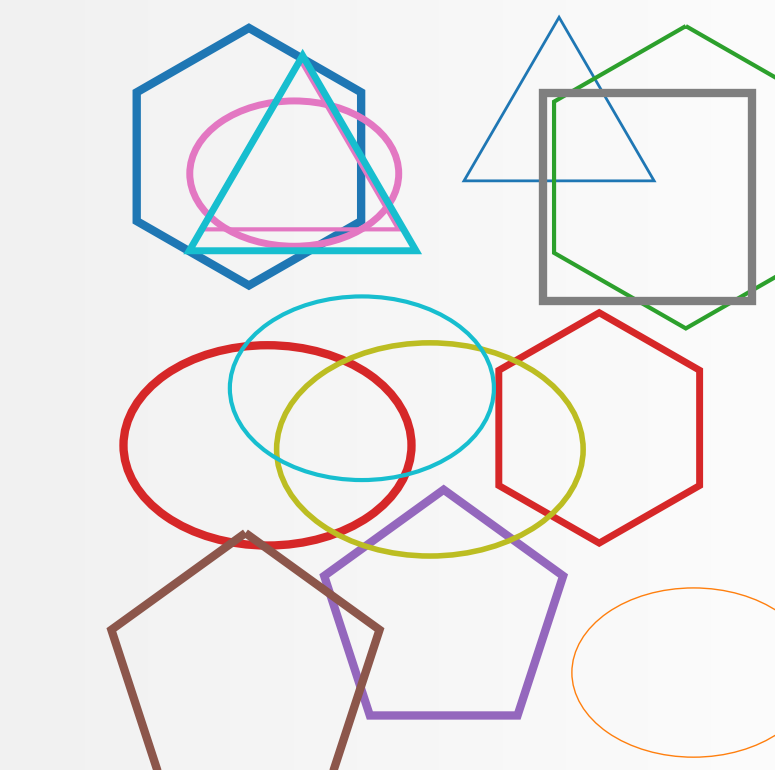[{"shape": "hexagon", "thickness": 3, "radius": 0.84, "center": [0.321, 0.796]}, {"shape": "triangle", "thickness": 1, "radius": 0.71, "center": [0.721, 0.836]}, {"shape": "oval", "thickness": 0.5, "radius": 0.78, "center": [0.895, 0.127]}, {"shape": "hexagon", "thickness": 1.5, "radius": 0.98, "center": [0.885, 0.77]}, {"shape": "oval", "thickness": 3, "radius": 0.93, "center": [0.345, 0.422]}, {"shape": "hexagon", "thickness": 2.5, "radius": 0.75, "center": [0.773, 0.444]}, {"shape": "pentagon", "thickness": 3, "radius": 0.81, "center": [0.572, 0.202]}, {"shape": "pentagon", "thickness": 3, "radius": 0.91, "center": [0.317, 0.126]}, {"shape": "triangle", "thickness": 1.5, "radius": 0.74, "center": [0.387, 0.776]}, {"shape": "oval", "thickness": 2.5, "radius": 0.67, "center": [0.38, 0.775]}, {"shape": "square", "thickness": 3, "radius": 0.67, "center": [0.835, 0.744]}, {"shape": "oval", "thickness": 2, "radius": 0.99, "center": [0.555, 0.416]}, {"shape": "triangle", "thickness": 2.5, "radius": 0.84, "center": [0.391, 0.759]}, {"shape": "oval", "thickness": 1.5, "radius": 0.85, "center": [0.467, 0.496]}]